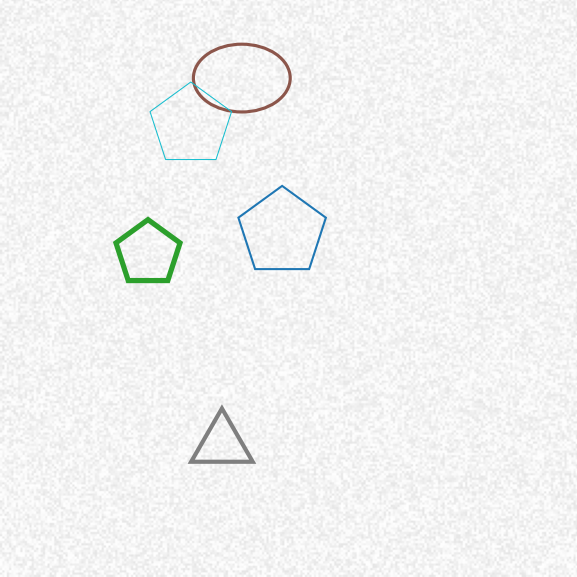[{"shape": "pentagon", "thickness": 1, "radius": 0.4, "center": [0.489, 0.598]}, {"shape": "pentagon", "thickness": 2.5, "radius": 0.29, "center": [0.256, 0.56]}, {"shape": "oval", "thickness": 1.5, "radius": 0.42, "center": [0.419, 0.864]}, {"shape": "triangle", "thickness": 2, "radius": 0.31, "center": [0.384, 0.23]}, {"shape": "pentagon", "thickness": 0.5, "radius": 0.37, "center": [0.33, 0.783]}]